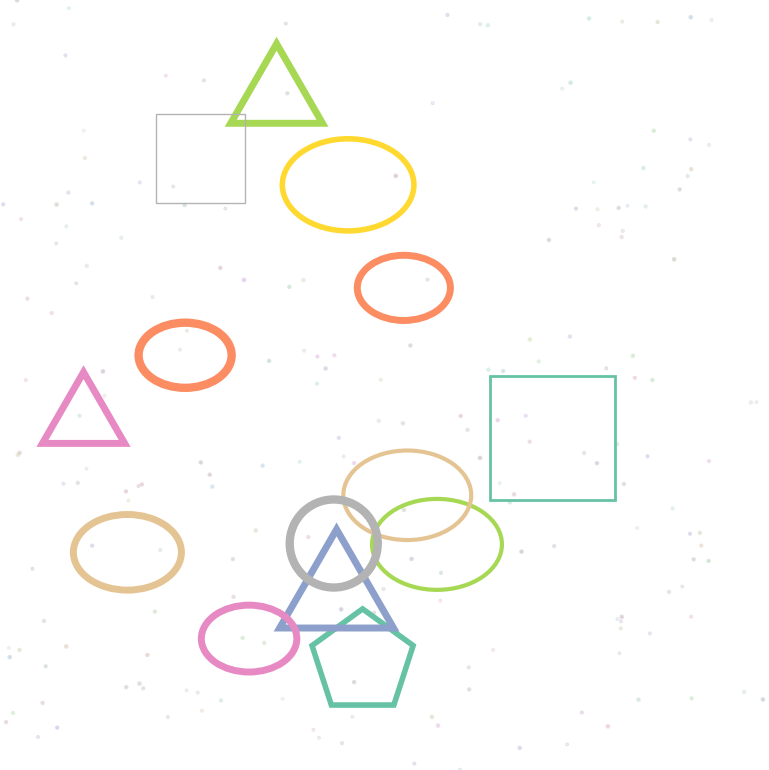[{"shape": "square", "thickness": 1, "radius": 0.4, "center": [0.718, 0.431]}, {"shape": "pentagon", "thickness": 2, "radius": 0.35, "center": [0.471, 0.14]}, {"shape": "oval", "thickness": 3, "radius": 0.3, "center": [0.24, 0.539]}, {"shape": "oval", "thickness": 2.5, "radius": 0.3, "center": [0.524, 0.626]}, {"shape": "triangle", "thickness": 2.5, "radius": 0.43, "center": [0.437, 0.227]}, {"shape": "oval", "thickness": 2.5, "radius": 0.31, "center": [0.323, 0.171]}, {"shape": "triangle", "thickness": 2.5, "radius": 0.31, "center": [0.109, 0.455]}, {"shape": "triangle", "thickness": 2.5, "radius": 0.34, "center": [0.359, 0.874]}, {"shape": "oval", "thickness": 1.5, "radius": 0.42, "center": [0.568, 0.293]}, {"shape": "oval", "thickness": 2, "radius": 0.43, "center": [0.452, 0.76]}, {"shape": "oval", "thickness": 1.5, "radius": 0.42, "center": [0.529, 0.357]}, {"shape": "oval", "thickness": 2.5, "radius": 0.35, "center": [0.165, 0.283]}, {"shape": "square", "thickness": 0.5, "radius": 0.29, "center": [0.261, 0.794]}, {"shape": "circle", "thickness": 3, "radius": 0.29, "center": [0.433, 0.294]}]